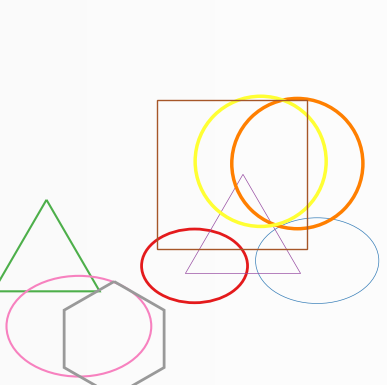[{"shape": "oval", "thickness": 2, "radius": 0.68, "center": [0.502, 0.309]}, {"shape": "oval", "thickness": 0.5, "radius": 0.8, "center": [0.819, 0.323]}, {"shape": "triangle", "thickness": 1.5, "radius": 0.79, "center": [0.12, 0.323]}, {"shape": "triangle", "thickness": 0.5, "radius": 0.86, "center": [0.627, 0.375]}, {"shape": "circle", "thickness": 2.5, "radius": 0.85, "center": [0.767, 0.575]}, {"shape": "circle", "thickness": 2.5, "radius": 0.85, "center": [0.673, 0.581]}, {"shape": "square", "thickness": 1, "radius": 0.97, "center": [0.6, 0.547]}, {"shape": "oval", "thickness": 1.5, "radius": 0.93, "center": [0.204, 0.153]}, {"shape": "hexagon", "thickness": 2, "radius": 0.74, "center": [0.295, 0.12]}]